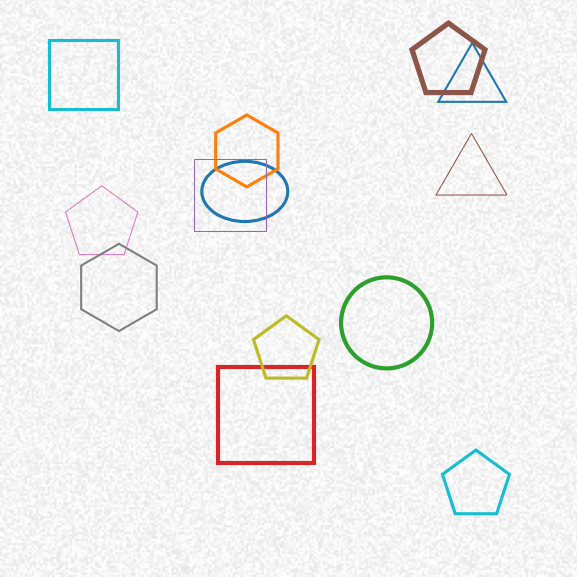[{"shape": "oval", "thickness": 1.5, "radius": 0.37, "center": [0.424, 0.668]}, {"shape": "triangle", "thickness": 1, "radius": 0.34, "center": [0.818, 0.857]}, {"shape": "hexagon", "thickness": 1.5, "radius": 0.31, "center": [0.427, 0.738]}, {"shape": "circle", "thickness": 2, "radius": 0.39, "center": [0.669, 0.44]}, {"shape": "square", "thickness": 2, "radius": 0.41, "center": [0.461, 0.28]}, {"shape": "square", "thickness": 0.5, "radius": 0.31, "center": [0.399, 0.662]}, {"shape": "pentagon", "thickness": 2.5, "radius": 0.33, "center": [0.777, 0.893]}, {"shape": "triangle", "thickness": 0.5, "radius": 0.36, "center": [0.816, 0.697]}, {"shape": "pentagon", "thickness": 0.5, "radius": 0.33, "center": [0.176, 0.612]}, {"shape": "hexagon", "thickness": 1, "radius": 0.38, "center": [0.206, 0.501]}, {"shape": "pentagon", "thickness": 1.5, "radius": 0.3, "center": [0.496, 0.393]}, {"shape": "square", "thickness": 1.5, "radius": 0.3, "center": [0.144, 0.871]}, {"shape": "pentagon", "thickness": 1.5, "radius": 0.31, "center": [0.824, 0.159]}]